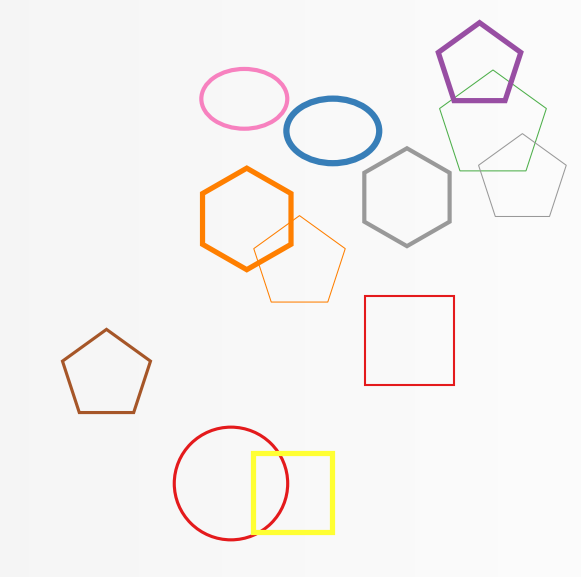[{"shape": "circle", "thickness": 1.5, "radius": 0.49, "center": [0.397, 0.162]}, {"shape": "square", "thickness": 1, "radius": 0.38, "center": [0.705, 0.409]}, {"shape": "oval", "thickness": 3, "radius": 0.4, "center": [0.573, 0.772]}, {"shape": "pentagon", "thickness": 0.5, "radius": 0.48, "center": [0.848, 0.781]}, {"shape": "pentagon", "thickness": 2.5, "radius": 0.37, "center": [0.825, 0.885]}, {"shape": "hexagon", "thickness": 2.5, "radius": 0.44, "center": [0.425, 0.62]}, {"shape": "pentagon", "thickness": 0.5, "radius": 0.41, "center": [0.515, 0.543]}, {"shape": "square", "thickness": 2.5, "radius": 0.34, "center": [0.503, 0.147]}, {"shape": "pentagon", "thickness": 1.5, "radius": 0.4, "center": [0.183, 0.349]}, {"shape": "oval", "thickness": 2, "radius": 0.37, "center": [0.42, 0.828]}, {"shape": "hexagon", "thickness": 2, "radius": 0.42, "center": [0.7, 0.658]}, {"shape": "pentagon", "thickness": 0.5, "radius": 0.4, "center": [0.899, 0.688]}]